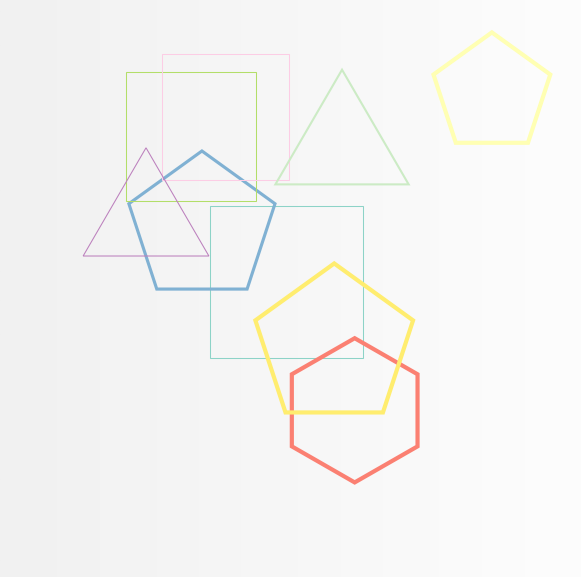[{"shape": "square", "thickness": 0.5, "radius": 0.66, "center": [0.493, 0.51]}, {"shape": "pentagon", "thickness": 2, "radius": 0.53, "center": [0.846, 0.837]}, {"shape": "hexagon", "thickness": 2, "radius": 0.62, "center": [0.61, 0.289]}, {"shape": "pentagon", "thickness": 1.5, "radius": 0.66, "center": [0.347, 0.606]}, {"shape": "square", "thickness": 0.5, "radius": 0.56, "center": [0.328, 0.763]}, {"shape": "square", "thickness": 0.5, "radius": 0.55, "center": [0.388, 0.797]}, {"shape": "triangle", "thickness": 0.5, "radius": 0.62, "center": [0.251, 0.618]}, {"shape": "triangle", "thickness": 1, "radius": 0.66, "center": [0.588, 0.746]}, {"shape": "pentagon", "thickness": 2, "radius": 0.71, "center": [0.575, 0.4]}]